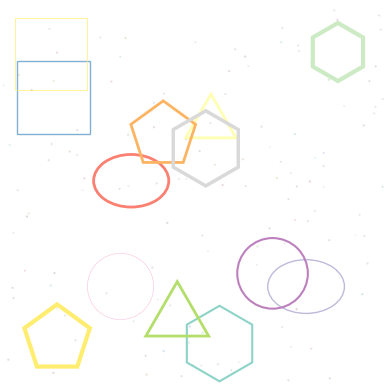[{"shape": "hexagon", "thickness": 1.5, "radius": 0.49, "center": [0.57, 0.108]}, {"shape": "triangle", "thickness": 2, "radius": 0.38, "center": [0.548, 0.68]}, {"shape": "oval", "thickness": 1, "radius": 0.5, "center": [0.795, 0.256]}, {"shape": "oval", "thickness": 2, "radius": 0.49, "center": [0.341, 0.53]}, {"shape": "square", "thickness": 1, "radius": 0.47, "center": [0.138, 0.746]}, {"shape": "pentagon", "thickness": 2, "radius": 0.44, "center": [0.424, 0.65]}, {"shape": "triangle", "thickness": 2, "radius": 0.47, "center": [0.46, 0.174]}, {"shape": "circle", "thickness": 0.5, "radius": 0.43, "center": [0.313, 0.256]}, {"shape": "hexagon", "thickness": 2.5, "radius": 0.49, "center": [0.534, 0.615]}, {"shape": "circle", "thickness": 1.5, "radius": 0.46, "center": [0.708, 0.29]}, {"shape": "hexagon", "thickness": 3, "radius": 0.38, "center": [0.878, 0.865]}, {"shape": "square", "thickness": 0.5, "radius": 0.47, "center": [0.134, 0.86]}, {"shape": "pentagon", "thickness": 3, "radius": 0.45, "center": [0.148, 0.12]}]